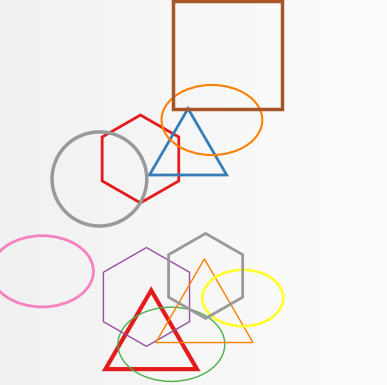[{"shape": "hexagon", "thickness": 2, "radius": 0.57, "center": [0.362, 0.587]}, {"shape": "triangle", "thickness": 3, "radius": 0.68, "center": [0.39, 0.109]}, {"shape": "triangle", "thickness": 2, "radius": 0.58, "center": [0.485, 0.603]}, {"shape": "oval", "thickness": 1, "radius": 0.69, "center": [0.442, 0.106]}, {"shape": "hexagon", "thickness": 1, "radius": 0.64, "center": [0.378, 0.229]}, {"shape": "oval", "thickness": 1.5, "radius": 0.65, "center": [0.547, 0.688]}, {"shape": "triangle", "thickness": 1, "radius": 0.72, "center": [0.527, 0.183]}, {"shape": "oval", "thickness": 2, "radius": 0.52, "center": [0.627, 0.226]}, {"shape": "square", "thickness": 2.5, "radius": 0.7, "center": [0.588, 0.857]}, {"shape": "oval", "thickness": 2, "radius": 0.66, "center": [0.109, 0.295]}, {"shape": "hexagon", "thickness": 2, "radius": 0.55, "center": [0.531, 0.283]}, {"shape": "circle", "thickness": 2.5, "radius": 0.61, "center": [0.257, 0.535]}]